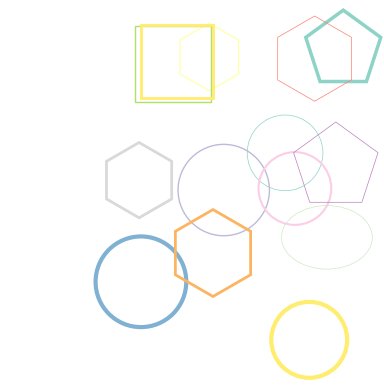[{"shape": "circle", "thickness": 0.5, "radius": 0.49, "center": [0.74, 0.603]}, {"shape": "pentagon", "thickness": 2.5, "radius": 0.51, "center": [0.892, 0.871]}, {"shape": "hexagon", "thickness": 1, "radius": 0.44, "center": [0.544, 0.852]}, {"shape": "circle", "thickness": 1, "radius": 0.59, "center": [0.581, 0.506]}, {"shape": "hexagon", "thickness": 0.5, "radius": 0.55, "center": [0.817, 0.848]}, {"shape": "circle", "thickness": 3, "radius": 0.59, "center": [0.366, 0.268]}, {"shape": "hexagon", "thickness": 2, "radius": 0.56, "center": [0.553, 0.343]}, {"shape": "square", "thickness": 1, "radius": 0.49, "center": [0.449, 0.834]}, {"shape": "circle", "thickness": 1.5, "radius": 0.47, "center": [0.766, 0.51]}, {"shape": "hexagon", "thickness": 2, "radius": 0.49, "center": [0.361, 0.532]}, {"shape": "pentagon", "thickness": 0.5, "radius": 0.58, "center": [0.872, 0.568]}, {"shape": "oval", "thickness": 0.5, "radius": 0.59, "center": [0.849, 0.384]}, {"shape": "square", "thickness": 2, "radius": 0.47, "center": [0.46, 0.841]}, {"shape": "circle", "thickness": 3, "radius": 0.49, "center": [0.803, 0.117]}]